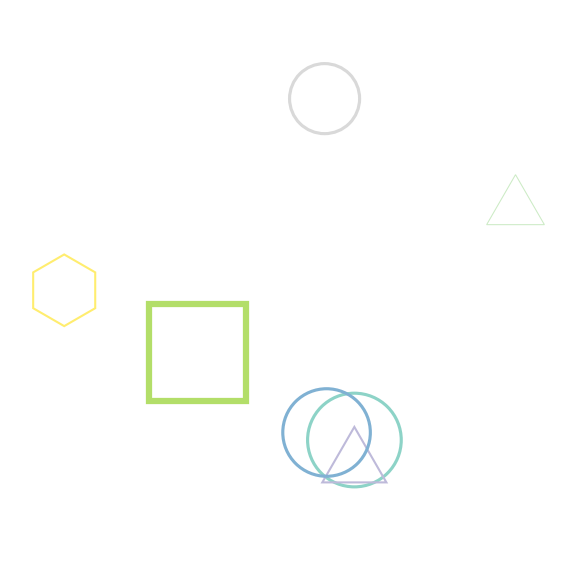[{"shape": "circle", "thickness": 1.5, "radius": 0.41, "center": [0.614, 0.237]}, {"shape": "triangle", "thickness": 1, "radius": 0.32, "center": [0.614, 0.196]}, {"shape": "circle", "thickness": 1.5, "radius": 0.38, "center": [0.565, 0.25]}, {"shape": "square", "thickness": 3, "radius": 0.42, "center": [0.342, 0.388]}, {"shape": "circle", "thickness": 1.5, "radius": 0.3, "center": [0.562, 0.828]}, {"shape": "triangle", "thickness": 0.5, "radius": 0.29, "center": [0.893, 0.639]}, {"shape": "hexagon", "thickness": 1, "radius": 0.31, "center": [0.111, 0.496]}]